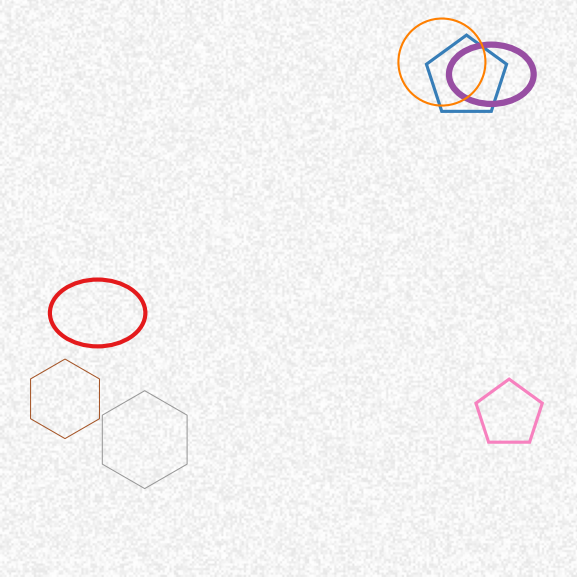[{"shape": "oval", "thickness": 2, "radius": 0.41, "center": [0.169, 0.457]}, {"shape": "pentagon", "thickness": 1.5, "radius": 0.36, "center": [0.808, 0.865]}, {"shape": "oval", "thickness": 3, "radius": 0.37, "center": [0.851, 0.871]}, {"shape": "circle", "thickness": 1, "radius": 0.38, "center": [0.765, 0.892]}, {"shape": "hexagon", "thickness": 0.5, "radius": 0.34, "center": [0.113, 0.309]}, {"shape": "pentagon", "thickness": 1.5, "radius": 0.3, "center": [0.882, 0.282]}, {"shape": "hexagon", "thickness": 0.5, "radius": 0.42, "center": [0.251, 0.238]}]